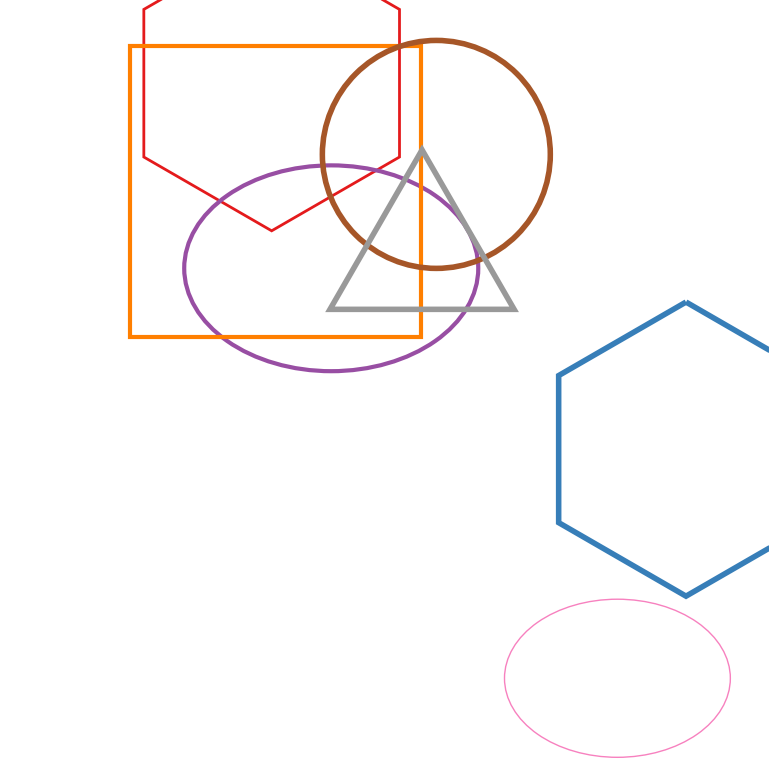[{"shape": "hexagon", "thickness": 1, "radius": 0.96, "center": [0.353, 0.892]}, {"shape": "hexagon", "thickness": 2, "radius": 0.95, "center": [0.891, 0.417]}, {"shape": "oval", "thickness": 1.5, "radius": 0.95, "center": [0.43, 0.652]}, {"shape": "square", "thickness": 1.5, "radius": 0.95, "center": [0.358, 0.752]}, {"shape": "circle", "thickness": 2, "radius": 0.74, "center": [0.567, 0.799]}, {"shape": "oval", "thickness": 0.5, "radius": 0.73, "center": [0.802, 0.119]}, {"shape": "triangle", "thickness": 2, "radius": 0.69, "center": [0.548, 0.667]}]